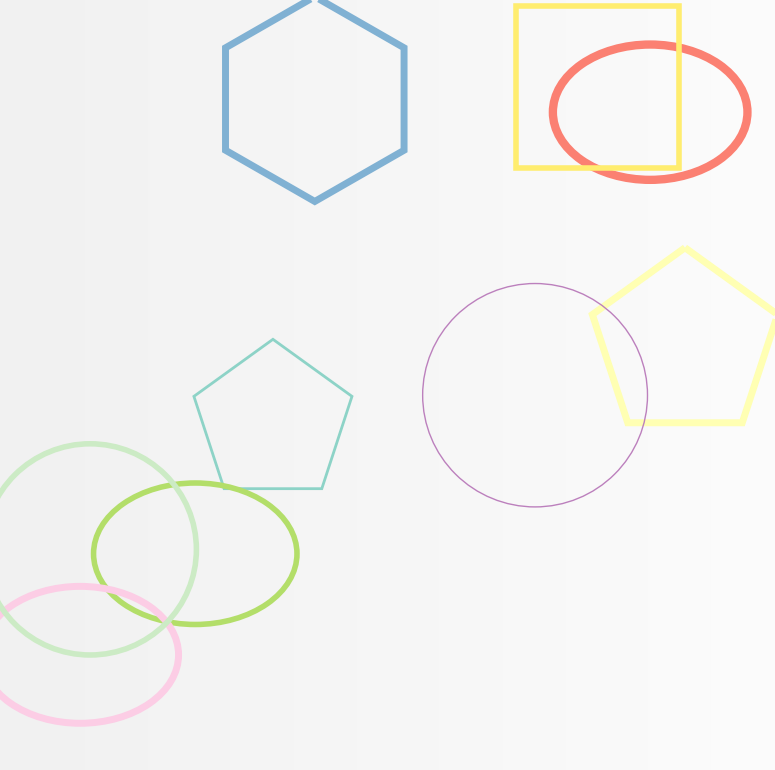[{"shape": "pentagon", "thickness": 1, "radius": 0.54, "center": [0.352, 0.452]}, {"shape": "pentagon", "thickness": 2.5, "radius": 0.63, "center": [0.884, 0.553]}, {"shape": "oval", "thickness": 3, "radius": 0.63, "center": [0.839, 0.854]}, {"shape": "hexagon", "thickness": 2.5, "radius": 0.67, "center": [0.406, 0.871]}, {"shape": "oval", "thickness": 2, "radius": 0.66, "center": [0.252, 0.281]}, {"shape": "oval", "thickness": 2.5, "radius": 0.64, "center": [0.103, 0.15]}, {"shape": "circle", "thickness": 0.5, "radius": 0.73, "center": [0.69, 0.487]}, {"shape": "circle", "thickness": 2, "radius": 0.69, "center": [0.116, 0.287]}, {"shape": "square", "thickness": 2, "radius": 0.52, "center": [0.771, 0.887]}]